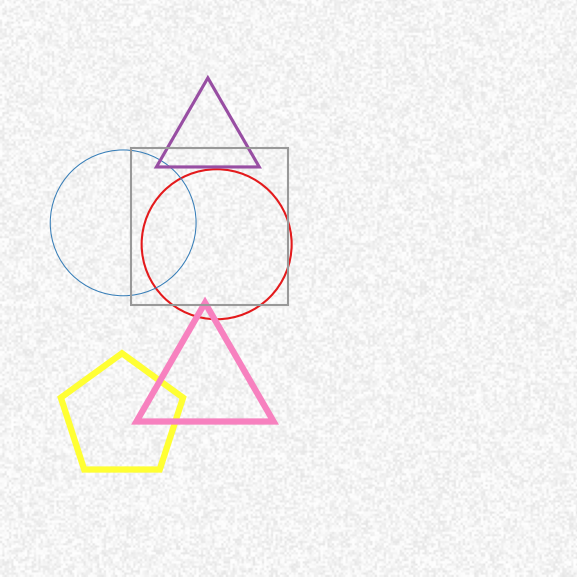[{"shape": "circle", "thickness": 1, "radius": 0.65, "center": [0.375, 0.576]}, {"shape": "circle", "thickness": 0.5, "radius": 0.63, "center": [0.213, 0.613]}, {"shape": "triangle", "thickness": 1.5, "radius": 0.51, "center": [0.36, 0.761]}, {"shape": "pentagon", "thickness": 3, "radius": 0.56, "center": [0.211, 0.276]}, {"shape": "triangle", "thickness": 3, "radius": 0.69, "center": [0.355, 0.338]}, {"shape": "square", "thickness": 1, "radius": 0.68, "center": [0.362, 0.607]}]